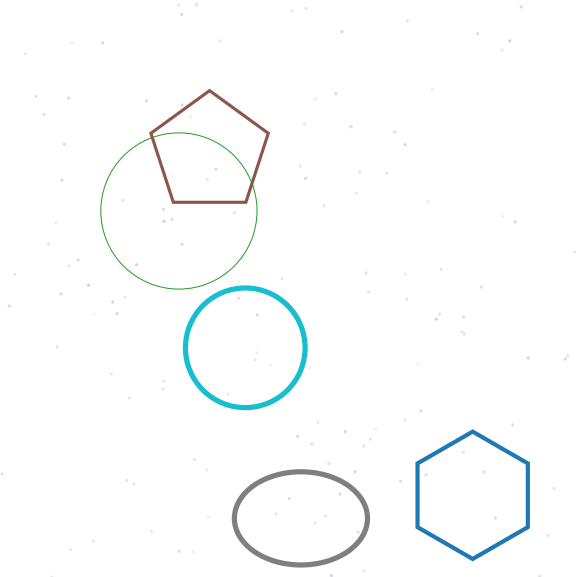[{"shape": "hexagon", "thickness": 2, "radius": 0.55, "center": [0.819, 0.141]}, {"shape": "circle", "thickness": 0.5, "radius": 0.68, "center": [0.31, 0.634]}, {"shape": "pentagon", "thickness": 1.5, "radius": 0.53, "center": [0.363, 0.735]}, {"shape": "oval", "thickness": 2.5, "radius": 0.58, "center": [0.521, 0.101]}, {"shape": "circle", "thickness": 2.5, "radius": 0.52, "center": [0.425, 0.397]}]